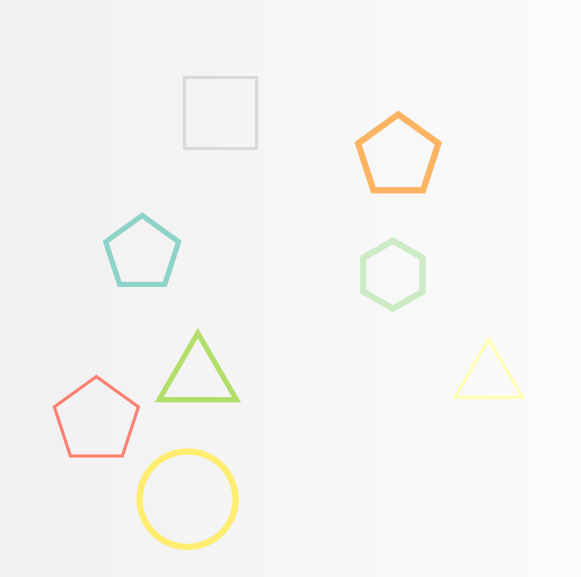[{"shape": "pentagon", "thickness": 2.5, "radius": 0.33, "center": [0.245, 0.56]}, {"shape": "triangle", "thickness": 1.5, "radius": 0.34, "center": [0.841, 0.345]}, {"shape": "pentagon", "thickness": 1.5, "radius": 0.38, "center": [0.166, 0.271]}, {"shape": "pentagon", "thickness": 3, "radius": 0.36, "center": [0.685, 0.728]}, {"shape": "triangle", "thickness": 2.5, "radius": 0.38, "center": [0.34, 0.345]}, {"shape": "square", "thickness": 1.5, "radius": 0.31, "center": [0.379, 0.804]}, {"shape": "hexagon", "thickness": 3, "radius": 0.29, "center": [0.676, 0.524]}, {"shape": "circle", "thickness": 3, "radius": 0.41, "center": [0.323, 0.135]}]